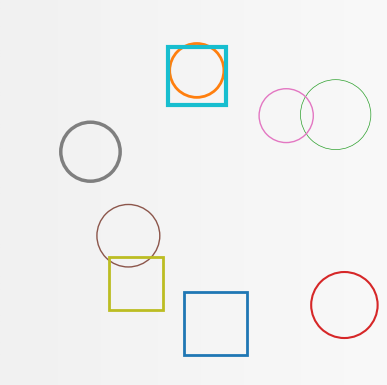[{"shape": "square", "thickness": 2, "radius": 0.41, "center": [0.556, 0.16]}, {"shape": "circle", "thickness": 2, "radius": 0.35, "center": [0.508, 0.817]}, {"shape": "circle", "thickness": 0.5, "radius": 0.45, "center": [0.866, 0.702]}, {"shape": "circle", "thickness": 1.5, "radius": 0.43, "center": [0.889, 0.208]}, {"shape": "circle", "thickness": 1, "radius": 0.41, "center": [0.331, 0.388]}, {"shape": "circle", "thickness": 1, "radius": 0.35, "center": [0.739, 0.7]}, {"shape": "circle", "thickness": 2.5, "radius": 0.38, "center": [0.233, 0.606]}, {"shape": "square", "thickness": 2, "radius": 0.35, "center": [0.351, 0.263]}, {"shape": "square", "thickness": 3, "radius": 0.38, "center": [0.509, 0.802]}]